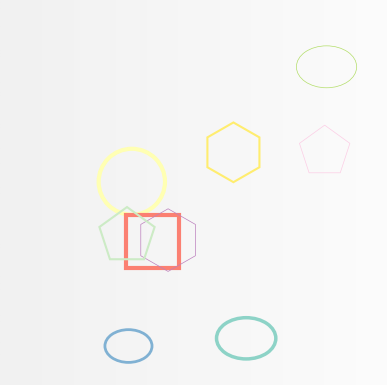[{"shape": "oval", "thickness": 2.5, "radius": 0.38, "center": [0.635, 0.121]}, {"shape": "circle", "thickness": 3, "radius": 0.43, "center": [0.34, 0.528]}, {"shape": "square", "thickness": 3, "radius": 0.34, "center": [0.393, 0.374]}, {"shape": "oval", "thickness": 2, "radius": 0.3, "center": [0.332, 0.101]}, {"shape": "oval", "thickness": 0.5, "radius": 0.39, "center": [0.843, 0.826]}, {"shape": "pentagon", "thickness": 0.5, "radius": 0.34, "center": [0.838, 0.607]}, {"shape": "hexagon", "thickness": 0.5, "radius": 0.41, "center": [0.434, 0.376]}, {"shape": "pentagon", "thickness": 1.5, "radius": 0.37, "center": [0.328, 0.387]}, {"shape": "hexagon", "thickness": 1.5, "radius": 0.39, "center": [0.602, 0.604]}]